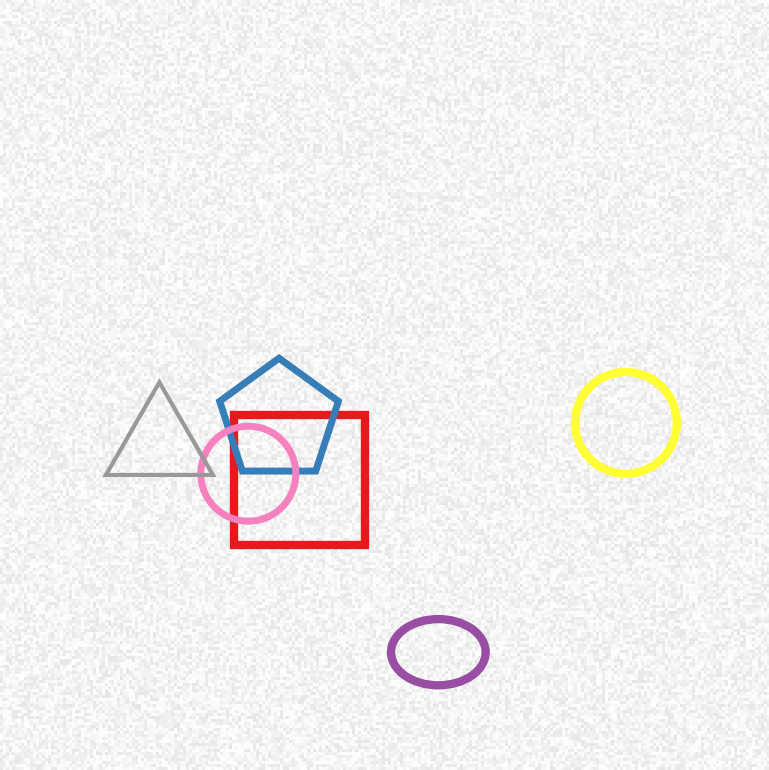[{"shape": "square", "thickness": 3, "radius": 0.42, "center": [0.389, 0.376]}, {"shape": "pentagon", "thickness": 2.5, "radius": 0.41, "center": [0.362, 0.454]}, {"shape": "oval", "thickness": 3, "radius": 0.31, "center": [0.569, 0.153]}, {"shape": "circle", "thickness": 3, "radius": 0.33, "center": [0.813, 0.451]}, {"shape": "circle", "thickness": 2.5, "radius": 0.31, "center": [0.322, 0.385]}, {"shape": "triangle", "thickness": 1.5, "radius": 0.4, "center": [0.207, 0.423]}]